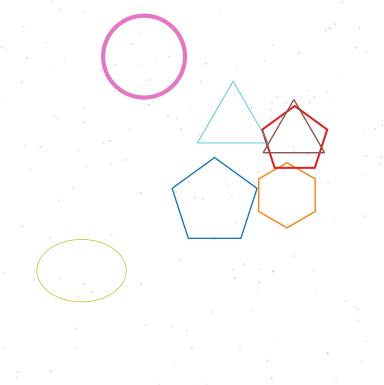[{"shape": "pentagon", "thickness": 1, "radius": 0.58, "center": [0.557, 0.475]}, {"shape": "hexagon", "thickness": 1, "radius": 0.42, "center": [0.745, 0.493]}, {"shape": "pentagon", "thickness": 1.5, "radius": 0.44, "center": [0.766, 0.636]}, {"shape": "triangle", "thickness": 1, "radius": 0.46, "center": [0.763, 0.649]}, {"shape": "circle", "thickness": 3, "radius": 0.53, "center": [0.374, 0.853]}, {"shape": "oval", "thickness": 0.5, "radius": 0.58, "center": [0.212, 0.297]}, {"shape": "triangle", "thickness": 0.5, "radius": 0.53, "center": [0.605, 0.682]}]